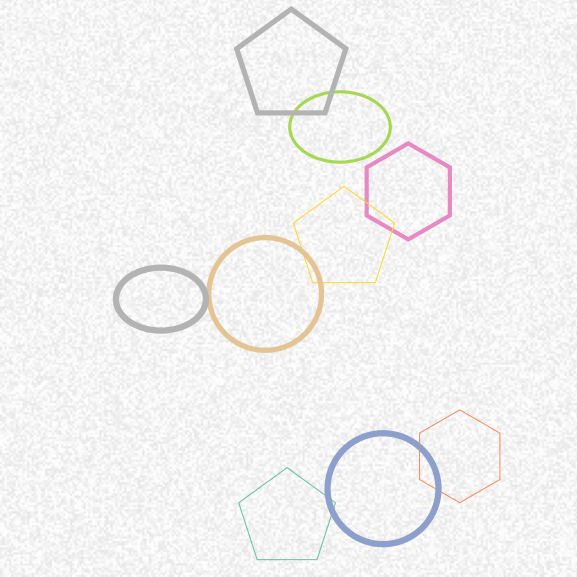[{"shape": "pentagon", "thickness": 0.5, "radius": 0.44, "center": [0.497, 0.101]}, {"shape": "hexagon", "thickness": 0.5, "radius": 0.4, "center": [0.796, 0.209]}, {"shape": "circle", "thickness": 3, "radius": 0.48, "center": [0.663, 0.153]}, {"shape": "hexagon", "thickness": 2, "radius": 0.42, "center": [0.707, 0.668]}, {"shape": "oval", "thickness": 1.5, "radius": 0.44, "center": [0.589, 0.779]}, {"shape": "pentagon", "thickness": 0.5, "radius": 0.46, "center": [0.596, 0.584]}, {"shape": "circle", "thickness": 2.5, "radius": 0.49, "center": [0.459, 0.49]}, {"shape": "oval", "thickness": 3, "radius": 0.39, "center": [0.279, 0.481]}, {"shape": "pentagon", "thickness": 2.5, "radius": 0.5, "center": [0.504, 0.884]}]